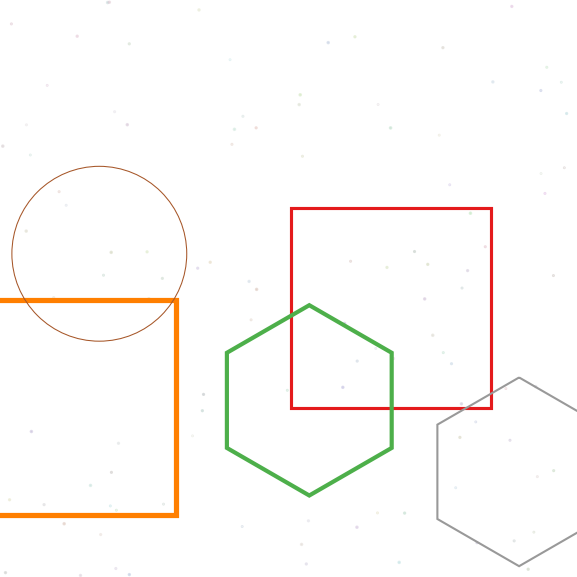[{"shape": "square", "thickness": 1.5, "radius": 0.87, "center": [0.677, 0.465]}, {"shape": "hexagon", "thickness": 2, "radius": 0.82, "center": [0.536, 0.306]}, {"shape": "square", "thickness": 2.5, "radius": 0.93, "center": [0.118, 0.294]}, {"shape": "circle", "thickness": 0.5, "radius": 0.76, "center": [0.172, 0.56]}, {"shape": "hexagon", "thickness": 1, "radius": 0.82, "center": [0.899, 0.182]}]